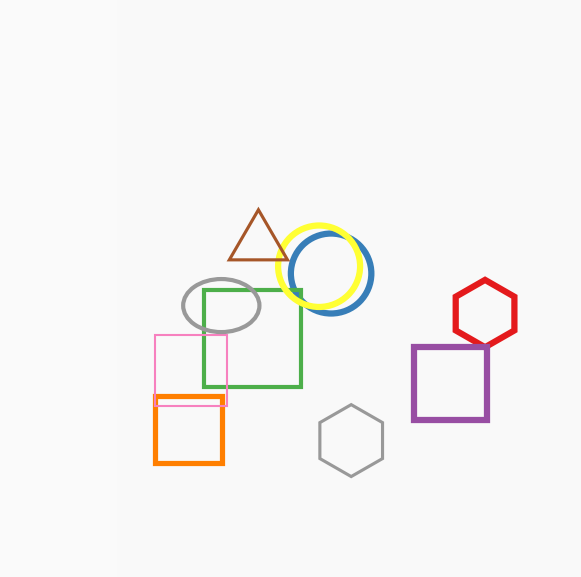[{"shape": "hexagon", "thickness": 3, "radius": 0.29, "center": [0.835, 0.456]}, {"shape": "circle", "thickness": 3, "radius": 0.35, "center": [0.57, 0.526]}, {"shape": "square", "thickness": 2, "radius": 0.42, "center": [0.435, 0.413]}, {"shape": "square", "thickness": 3, "radius": 0.31, "center": [0.775, 0.335]}, {"shape": "square", "thickness": 2.5, "radius": 0.29, "center": [0.324, 0.255]}, {"shape": "circle", "thickness": 3, "radius": 0.35, "center": [0.549, 0.538]}, {"shape": "triangle", "thickness": 1.5, "radius": 0.29, "center": [0.445, 0.578]}, {"shape": "square", "thickness": 1, "radius": 0.31, "center": [0.328, 0.357]}, {"shape": "hexagon", "thickness": 1.5, "radius": 0.31, "center": [0.604, 0.236]}, {"shape": "oval", "thickness": 2, "radius": 0.33, "center": [0.381, 0.47]}]